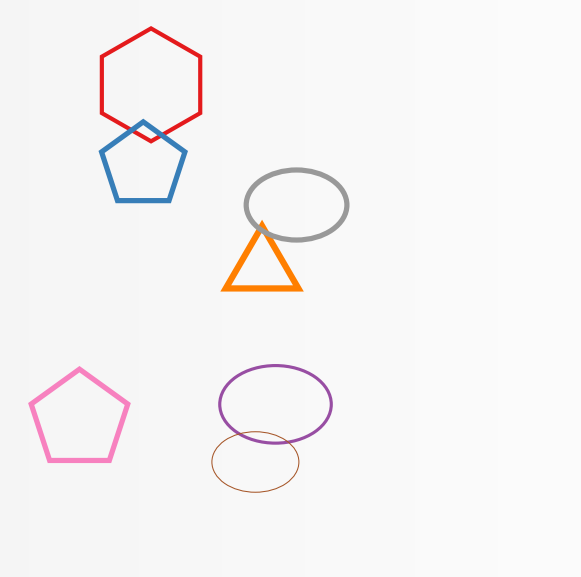[{"shape": "hexagon", "thickness": 2, "radius": 0.49, "center": [0.26, 0.852]}, {"shape": "pentagon", "thickness": 2.5, "radius": 0.38, "center": [0.246, 0.713]}, {"shape": "oval", "thickness": 1.5, "radius": 0.48, "center": [0.474, 0.299]}, {"shape": "triangle", "thickness": 3, "radius": 0.36, "center": [0.451, 0.536]}, {"shape": "oval", "thickness": 0.5, "radius": 0.37, "center": [0.439, 0.199]}, {"shape": "pentagon", "thickness": 2.5, "radius": 0.44, "center": [0.137, 0.272]}, {"shape": "oval", "thickness": 2.5, "radius": 0.43, "center": [0.51, 0.644]}]